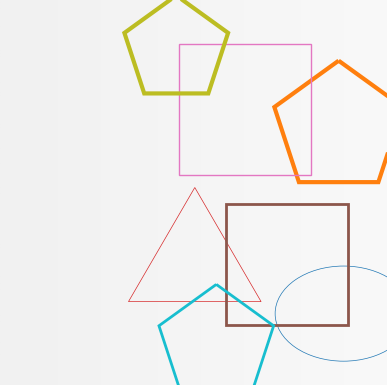[{"shape": "oval", "thickness": 0.5, "radius": 0.88, "center": [0.887, 0.185]}, {"shape": "pentagon", "thickness": 3, "radius": 0.87, "center": [0.874, 0.668]}, {"shape": "triangle", "thickness": 0.5, "radius": 0.99, "center": [0.503, 0.315]}, {"shape": "square", "thickness": 2, "radius": 0.79, "center": [0.741, 0.312]}, {"shape": "square", "thickness": 1, "radius": 0.85, "center": [0.632, 0.715]}, {"shape": "pentagon", "thickness": 3, "radius": 0.7, "center": [0.455, 0.871]}, {"shape": "pentagon", "thickness": 2, "radius": 0.78, "center": [0.558, 0.106]}]